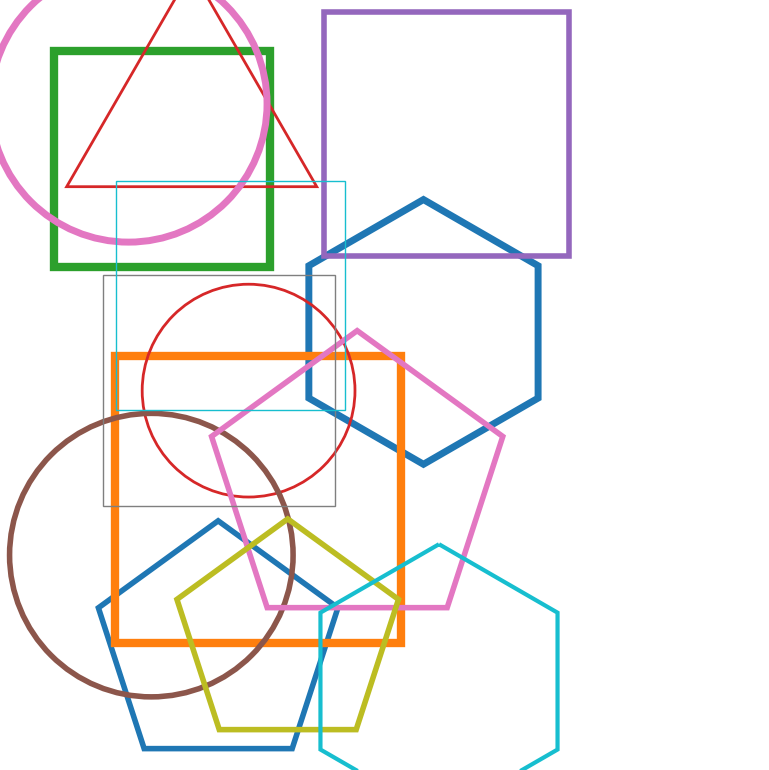[{"shape": "hexagon", "thickness": 2.5, "radius": 0.86, "center": [0.55, 0.569]}, {"shape": "pentagon", "thickness": 2, "radius": 0.82, "center": [0.283, 0.16]}, {"shape": "square", "thickness": 3, "radius": 0.93, "center": [0.335, 0.351]}, {"shape": "square", "thickness": 3, "radius": 0.7, "center": [0.211, 0.793]}, {"shape": "triangle", "thickness": 1, "radius": 0.94, "center": [0.249, 0.851]}, {"shape": "circle", "thickness": 1, "radius": 0.69, "center": [0.323, 0.493]}, {"shape": "square", "thickness": 2, "radius": 0.79, "center": [0.58, 0.826]}, {"shape": "circle", "thickness": 2, "radius": 0.92, "center": [0.197, 0.279]}, {"shape": "circle", "thickness": 2.5, "radius": 0.9, "center": [0.167, 0.865]}, {"shape": "pentagon", "thickness": 2, "radius": 0.99, "center": [0.464, 0.372]}, {"shape": "square", "thickness": 0.5, "radius": 0.75, "center": [0.284, 0.493]}, {"shape": "pentagon", "thickness": 2, "radius": 0.76, "center": [0.374, 0.175]}, {"shape": "square", "thickness": 0.5, "radius": 0.74, "center": [0.3, 0.616]}, {"shape": "hexagon", "thickness": 1.5, "radius": 0.89, "center": [0.57, 0.115]}]